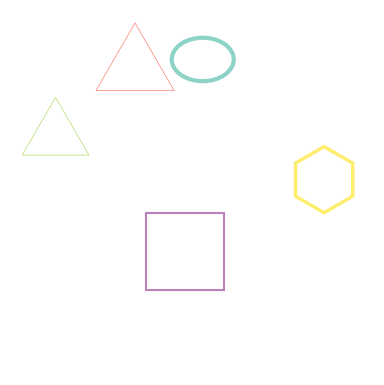[{"shape": "oval", "thickness": 3, "radius": 0.4, "center": [0.527, 0.846]}, {"shape": "triangle", "thickness": 0.5, "radius": 0.59, "center": [0.351, 0.823]}, {"shape": "triangle", "thickness": 0.5, "radius": 0.5, "center": [0.144, 0.647]}, {"shape": "square", "thickness": 1.5, "radius": 0.5, "center": [0.481, 0.347]}, {"shape": "hexagon", "thickness": 2.5, "radius": 0.43, "center": [0.842, 0.533]}]